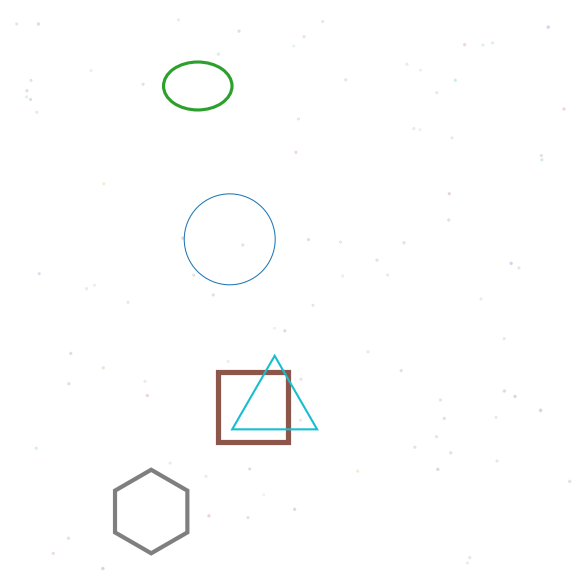[{"shape": "circle", "thickness": 0.5, "radius": 0.39, "center": [0.398, 0.585]}, {"shape": "oval", "thickness": 1.5, "radius": 0.3, "center": [0.342, 0.85]}, {"shape": "square", "thickness": 2.5, "radius": 0.3, "center": [0.438, 0.294]}, {"shape": "hexagon", "thickness": 2, "radius": 0.36, "center": [0.262, 0.113]}, {"shape": "triangle", "thickness": 1, "radius": 0.42, "center": [0.476, 0.298]}]